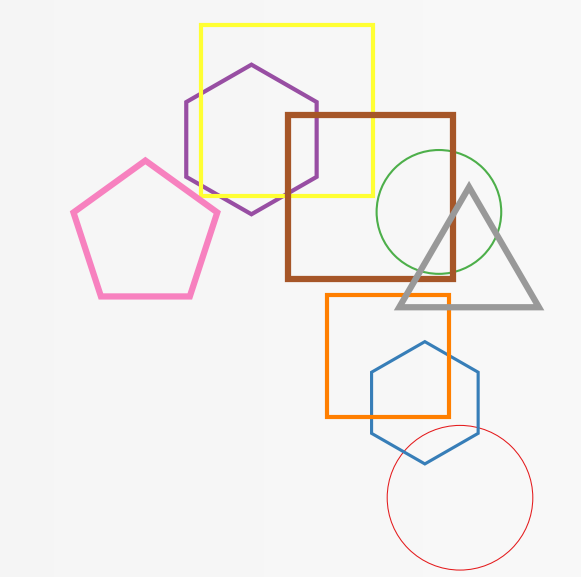[{"shape": "circle", "thickness": 0.5, "radius": 0.63, "center": [0.791, 0.137]}, {"shape": "hexagon", "thickness": 1.5, "radius": 0.53, "center": [0.731, 0.302]}, {"shape": "circle", "thickness": 1, "radius": 0.54, "center": [0.755, 0.632]}, {"shape": "hexagon", "thickness": 2, "radius": 0.65, "center": [0.433, 0.758]}, {"shape": "square", "thickness": 2, "radius": 0.53, "center": [0.668, 0.383]}, {"shape": "square", "thickness": 2, "radius": 0.74, "center": [0.494, 0.808]}, {"shape": "square", "thickness": 3, "radius": 0.71, "center": [0.637, 0.658]}, {"shape": "pentagon", "thickness": 3, "radius": 0.65, "center": [0.25, 0.591]}, {"shape": "triangle", "thickness": 3, "radius": 0.69, "center": [0.807, 0.536]}]